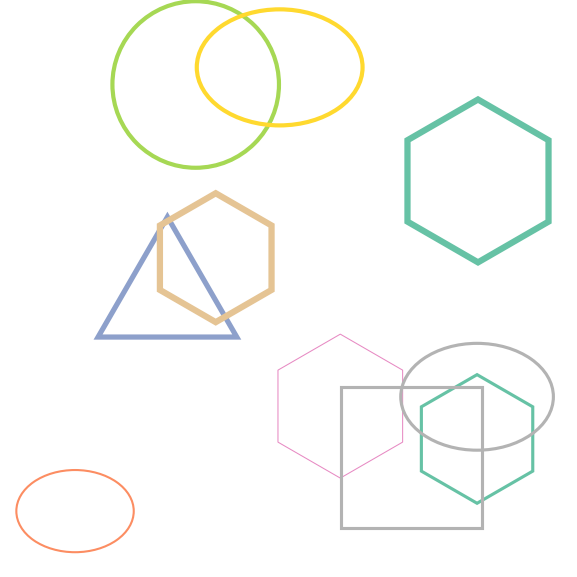[{"shape": "hexagon", "thickness": 1.5, "radius": 0.56, "center": [0.826, 0.239]}, {"shape": "hexagon", "thickness": 3, "radius": 0.71, "center": [0.828, 0.686]}, {"shape": "oval", "thickness": 1, "radius": 0.51, "center": [0.13, 0.114]}, {"shape": "triangle", "thickness": 2.5, "radius": 0.69, "center": [0.29, 0.485]}, {"shape": "hexagon", "thickness": 0.5, "radius": 0.62, "center": [0.589, 0.296]}, {"shape": "circle", "thickness": 2, "radius": 0.72, "center": [0.339, 0.853]}, {"shape": "oval", "thickness": 2, "radius": 0.72, "center": [0.484, 0.882]}, {"shape": "hexagon", "thickness": 3, "radius": 0.56, "center": [0.374, 0.553]}, {"shape": "square", "thickness": 1.5, "radius": 0.61, "center": [0.712, 0.207]}, {"shape": "oval", "thickness": 1.5, "radius": 0.66, "center": [0.826, 0.312]}]